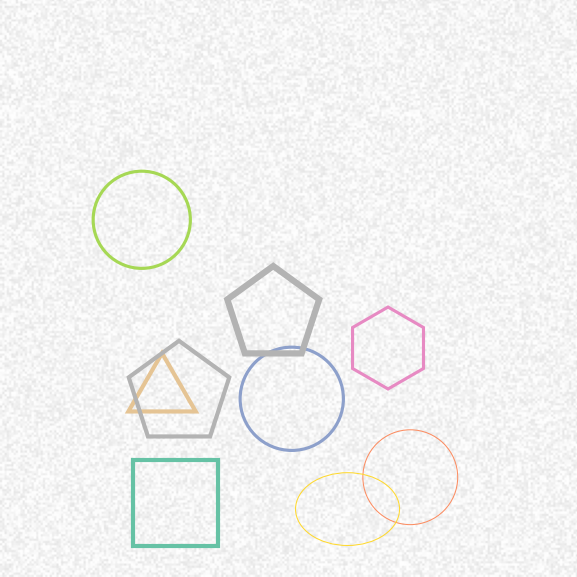[{"shape": "square", "thickness": 2, "radius": 0.37, "center": [0.304, 0.128]}, {"shape": "circle", "thickness": 0.5, "radius": 0.41, "center": [0.71, 0.173]}, {"shape": "circle", "thickness": 1.5, "radius": 0.45, "center": [0.505, 0.309]}, {"shape": "hexagon", "thickness": 1.5, "radius": 0.35, "center": [0.672, 0.397]}, {"shape": "circle", "thickness": 1.5, "radius": 0.42, "center": [0.245, 0.619]}, {"shape": "oval", "thickness": 0.5, "radius": 0.45, "center": [0.602, 0.118]}, {"shape": "triangle", "thickness": 2, "radius": 0.34, "center": [0.281, 0.32]}, {"shape": "pentagon", "thickness": 3, "radius": 0.42, "center": [0.473, 0.455]}, {"shape": "pentagon", "thickness": 2, "radius": 0.46, "center": [0.31, 0.317]}]